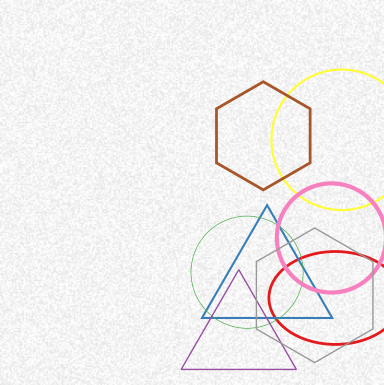[{"shape": "oval", "thickness": 2, "radius": 0.86, "center": [0.871, 0.226]}, {"shape": "triangle", "thickness": 1.5, "radius": 0.98, "center": [0.694, 0.272]}, {"shape": "circle", "thickness": 0.5, "radius": 0.73, "center": [0.642, 0.293]}, {"shape": "triangle", "thickness": 1, "radius": 0.86, "center": [0.62, 0.127]}, {"shape": "circle", "thickness": 1.5, "radius": 0.91, "center": [0.888, 0.637]}, {"shape": "hexagon", "thickness": 2, "radius": 0.7, "center": [0.684, 0.647]}, {"shape": "circle", "thickness": 3, "radius": 0.71, "center": [0.861, 0.382]}, {"shape": "hexagon", "thickness": 1, "radius": 0.87, "center": [0.817, 0.233]}]